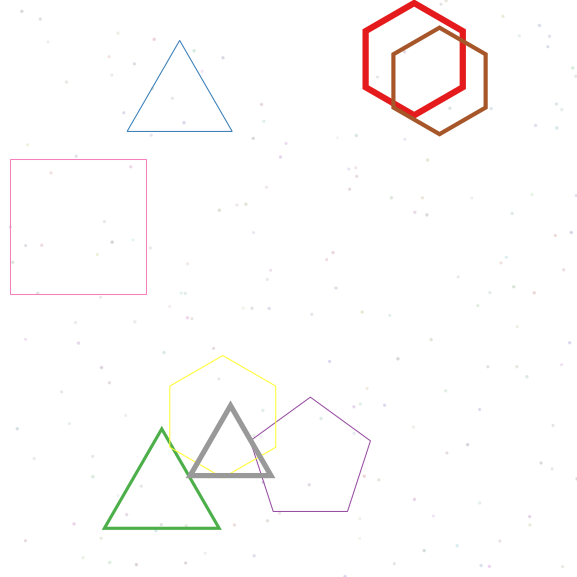[{"shape": "hexagon", "thickness": 3, "radius": 0.49, "center": [0.717, 0.897]}, {"shape": "triangle", "thickness": 0.5, "radius": 0.53, "center": [0.311, 0.824]}, {"shape": "triangle", "thickness": 1.5, "radius": 0.57, "center": [0.28, 0.142]}, {"shape": "pentagon", "thickness": 0.5, "radius": 0.55, "center": [0.537, 0.202]}, {"shape": "hexagon", "thickness": 0.5, "radius": 0.53, "center": [0.386, 0.278]}, {"shape": "hexagon", "thickness": 2, "radius": 0.46, "center": [0.761, 0.859]}, {"shape": "square", "thickness": 0.5, "radius": 0.59, "center": [0.135, 0.607]}, {"shape": "triangle", "thickness": 2.5, "radius": 0.4, "center": [0.399, 0.216]}]